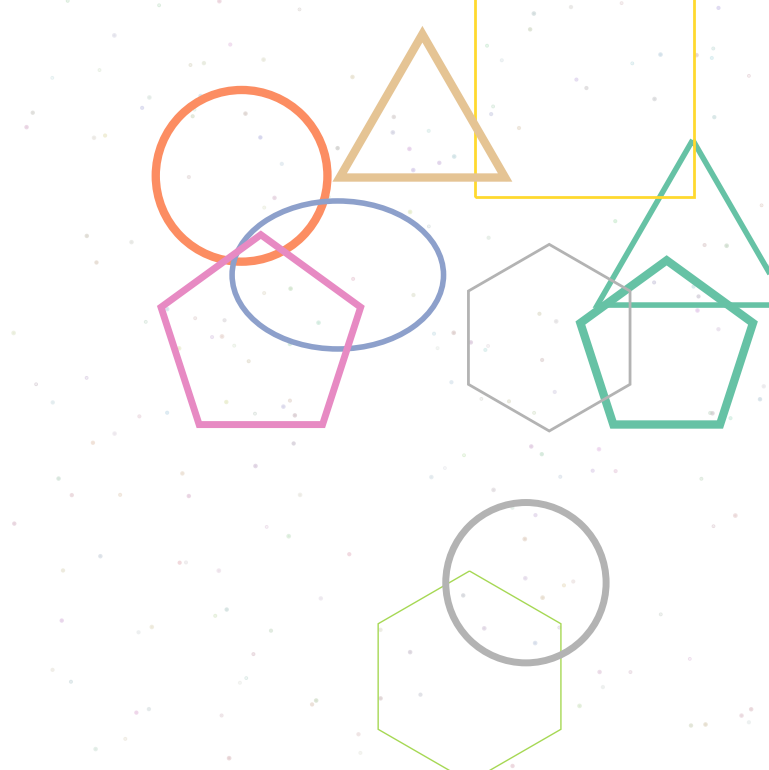[{"shape": "pentagon", "thickness": 3, "radius": 0.59, "center": [0.866, 0.544]}, {"shape": "triangle", "thickness": 2, "radius": 0.71, "center": [0.9, 0.675]}, {"shape": "circle", "thickness": 3, "radius": 0.56, "center": [0.314, 0.772]}, {"shape": "oval", "thickness": 2, "radius": 0.69, "center": [0.439, 0.643]}, {"shape": "pentagon", "thickness": 2.5, "radius": 0.68, "center": [0.339, 0.559]}, {"shape": "hexagon", "thickness": 0.5, "radius": 0.69, "center": [0.61, 0.121]}, {"shape": "square", "thickness": 1, "radius": 0.71, "center": [0.759, 0.887]}, {"shape": "triangle", "thickness": 3, "radius": 0.62, "center": [0.549, 0.831]}, {"shape": "hexagon", "thickness": 1, "radius": 0.61, "center": [0.713, 0.561]}, {"shape": "circle", "thickness": 2.5, "radius": 0.52, "center": [0.683, 0.243]}]